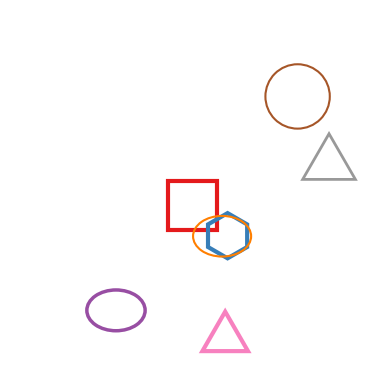[{"shape": "square", "thickness": 3, "radius": 0.32, "center": [0.501, 0.467]}, {"shape": "hexagon", "thickness": 3, "radius": 0.29, "center": [0.591, 0.388]}, {"shape": "oval", "thickness": 2.5, "radius": 0.38, "center": [0.301, 0.194]}, {"shape": "oval", "thickness": 1.5, "radius": 0.38, "center": [0.577, 0.386]}, {"shape": "circle", "thickness": 1.5, "radius": 0.42, "center": [0.773, 0.749]}, {"shape": "triangle", "thickness": 3, "radius": 0.34, "center": [0.585, 0.122]}, {"shape": "triangle", "thickness": 2, "radius": 0.4, "center": [0.855, 0.574]}]